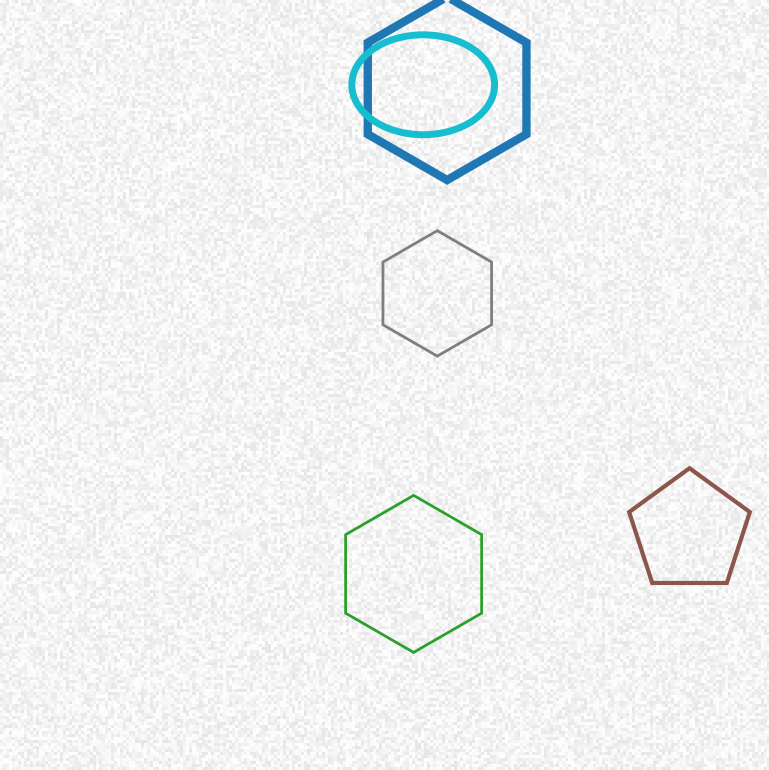[{"shape": "hexagon", "thickness": 3, "radius": 0.59, "center": [0.581, 0.885]}, {"shape": "hexagon", "thickness": 1, "radius": 0.51, "center": [0.537, 0.255]}, {"shape": "pentagon", "thickness": 1.5, "radius": 0.41, "center": [0.895, 0.31]}, {"shape": "hexagon", "thickness": 1, "radius": 0.41, "center": [0.568, 0.619]}, {"shape": "oval", "thickness": 2.5, "radius": 0.46, "center": [0.55, 0.89]}]